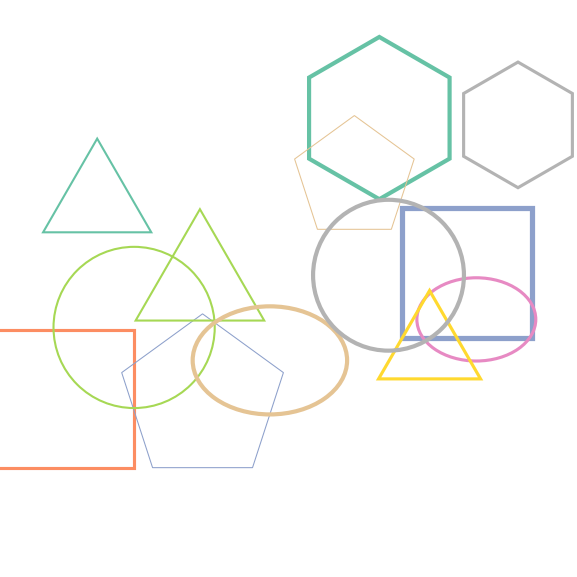[{"shape": "triangle", "thickness": 1, "radius": 0.54, "center": [0.168, 0.651]}, {"shape": "hexagon", "thickness": 2, "radius": 0.7, "center": [0.657, 0.795]}, {"shape": "square", "thickness": 1.5, "radius": 0.6, "center": [0.112, 0.308]}, {"shape": "square", "thickness": 2.5, "radius": 0.57, "center": [0.809, 0.527]}, {"shape": "pentagon", "thickness": 0.5, "radius": 0.74, "center": [0.351, 0.308]}, {"shape": "oval", "thickness": 1.5, "radius": 0.51, "center": [0.825, 0.446]}, {"shape": "triangle", "thickness": 1, "radius": 0.64, "center": [0.346, 0.508]}, {"shape": "circle", "thickness": 1, "radius": 0.7, "center": [0.232, 0.432]}, {"shape": "triangle", "thickness": 1.5, "radius": 0.51, "center": [0.744, 0.394]}, {"shape": "oval", "thickness": 2, "radius": 0.67, "center": [0.467, 0.375]}, {"shape": "pentagon", "thickness": 0.5, "radius": 0.54, "center": [0.614, 0.69]}, {"shape": "hexagon", "thickness": 1.5, "radius": 0.54, "center": [0.897, 0.783]}, {"shape": "circle", "thickness": 2, "radius": 0.65, "center": [0.673, 0.523]}]